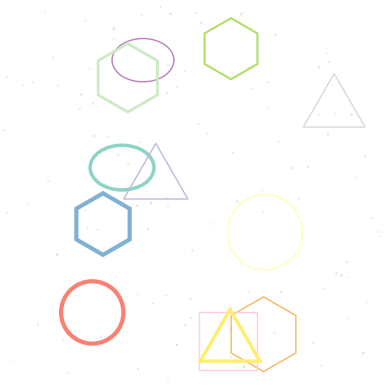[{"shape": "oval", "thickness": 2.5, "radius": 0.41, "center": [0.317, 0.565]}, {"shape": "circle", "thickness": 1, "radius": 0.49, "center": [0.688, 0.397]}, {"shape": "triangle", "thickness": 1, "radius": 0.48, "center": [0.405, 0.531]}, {"shape": "circle", "thickness": 3, "radius": 0.4, "center": [0.24, 0.188]}, {"shape": "hexagon", "thickness": 3, "radius": 0.4, "center": [0.268, 0.418]}, {"shape": "hexagon", "thickness": 1, "radius": 0.49, "center": [0.684, 0.132]}, {"shape": "hexagon", "thickness": 1.5, "radius": 0.4, "center": [0.6, 0.874]}, {"shape": "square", "thickness": 1, "radius": 0.38, "center": [0.591, 0.115]}, {"shape": "triangle", "thickness": 1, "radius": 0.46, "center": [0.868, 0.716]}, {"shape": "oval", "thickness": 1, "radius": 0.4, "center": [0.371, 0.844]}, {"shape": "hexagon", "thickness": 2, "radius": 0.44, "center": [0.332, 0.798]}, {"shape": "triangle", "thickness": 2.5, "radius": 0.45, "center": [0.598, 0.107]}]